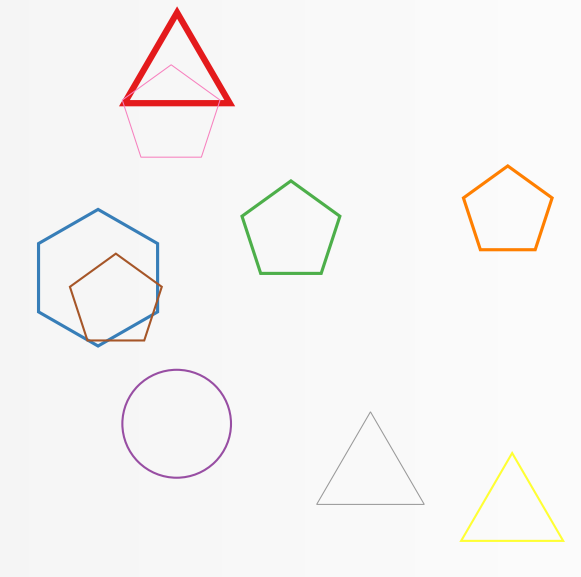[{"shape": "triangle", "thickness": 3, "radius": 0.52, "center": [0.305, 0.873]}, {"shape": "hexagon", "thickness": 1.5, "radius": 0.59, "center": [0.169, 0.518]}, {"shape": "pentagon", "thickness": 1.5, "radius": 0.44, "center": [0.501, 0.597]}, {"shape": "circle", "thickness": 1, "radius": 0.47, "center": [0.304, 0.265]}, {"shape": "pentagon", "thickness": 1.5, "radius": 0.4, "center": [0.874, 0.632]}, {"shape": "triangle", "thickness": 1, "radius": 0.51, "center": [0.881, 0.113]}, {"shape": "pentagon", "thickness": 1, "radius": 0.42, "center": [0.199, 0.477]}, {"shape": "pentagon", "thickness": 0.5, "radius": 0.44, "center": [0.294, 0.799]}, {"shape": "triangle", "thickness": 0.5, "radius": 0.53, "center": [0.637, 0.179]}]